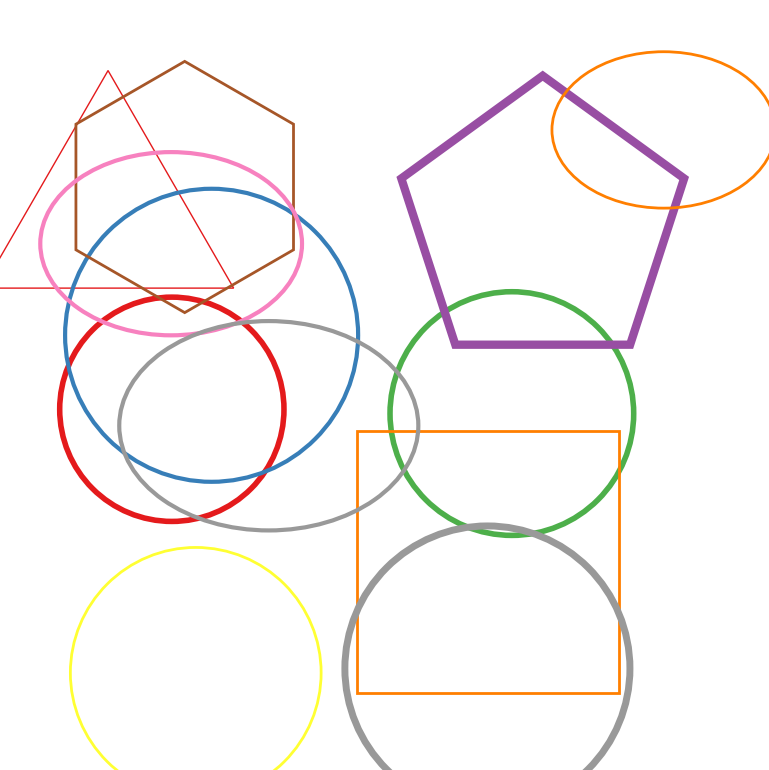[{"shape": "circle", "thickness": 2, "radius": 0.73, "center": [0.223, 0.468]}, {"shape": "triangle", "thickness": 0.5, "radius": 0.94, "center": [0.14, 0.72]}, {"shape": "circle", "thickness": 1.5, "radius": 0.95, "center": [0.275, 0.565]}, {"shape": "circle", "thickness": 2, "radius": 0.79, "center": [0.665, 0.463]}, {"shape": "pentagon", "thickness": 3, "radius": 0.97, "center": [0.705, 0.709]}, {"shape": "oval", "thickness": 1, "radius": 0.73, "center": [0.862, 0.831]}, {"shape": "square", "thickness": 1, "radius": 0.85, "center": [0.633, 0.27]}, {"shape": "circle", "thickness": 1, "radius": 0.81, "center": [0.254, 0.126]}, {"shape": "hexagon", "thickness": 1, "radius": 0.82, "center": [0.24, 0.757]}, {"shape": "oval", "thickness": 1.5, "radius": 0.85, "center": [0.222, 0.683]}, {"shape": "circle", "thickness": 2.5, "radius": 0.93, "center": [0.633, 0.132]}, {"shape": "oval", "thickness": 1.5, "radius": 0.97, "center": [0.349, 0.447]}]